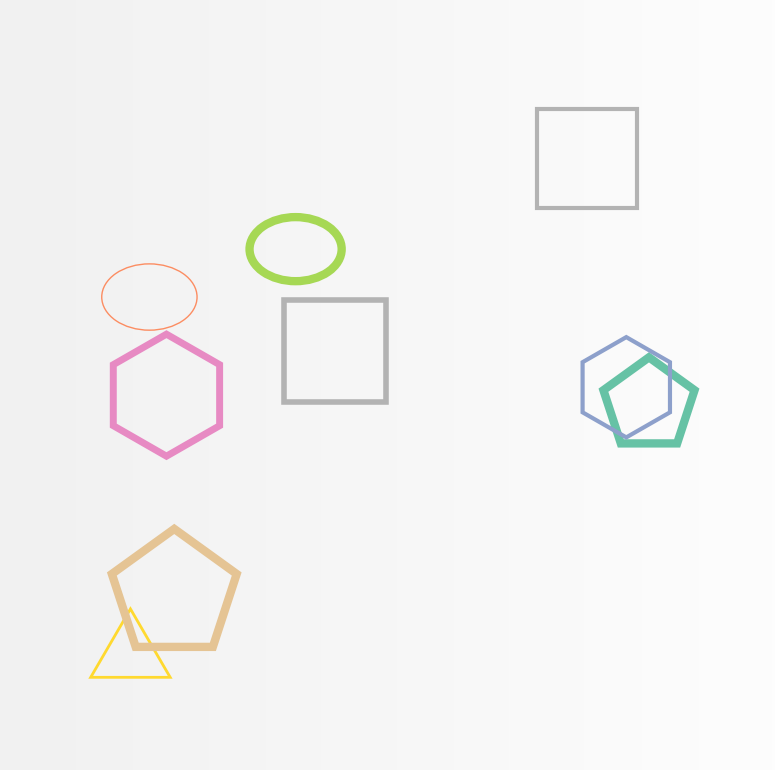[{"shape": "pentagon", "thickness": 3, "radius": 0.31, "center": [0.837, 0.474]}, {"shape": "oval", "thickness": 0.5, "radius": 0.31, "center": [0.193, 0.614]}, {"shape": "hexagon", "thickness": 1.5, "radius": 0.33, "center": [0.808, 0.497]}, {"shape": "hexagon", "thickness": 2.5, "radius": 0.4, "center": [0.215, 0.487]}, {"shape": "oval", "thickness": 3, "radius": 0.3, "center": [0.381, 0.676]}, {"shape": "triangle", "thickness": 1, "radius": 0.3, "center": [0.168, 0.15]}, {"shape": "pentagon", "thickness": 3, "radius": 0.42, "center": [0.225, 0.228]}, {"shape": "square", "thickness": 1.5, "radius": 0.32, "center": [0.757, 0.794]}, {"shape": "square", "thickness": 2, "radius": 0.33, "center": [0.432, 0.544]}]